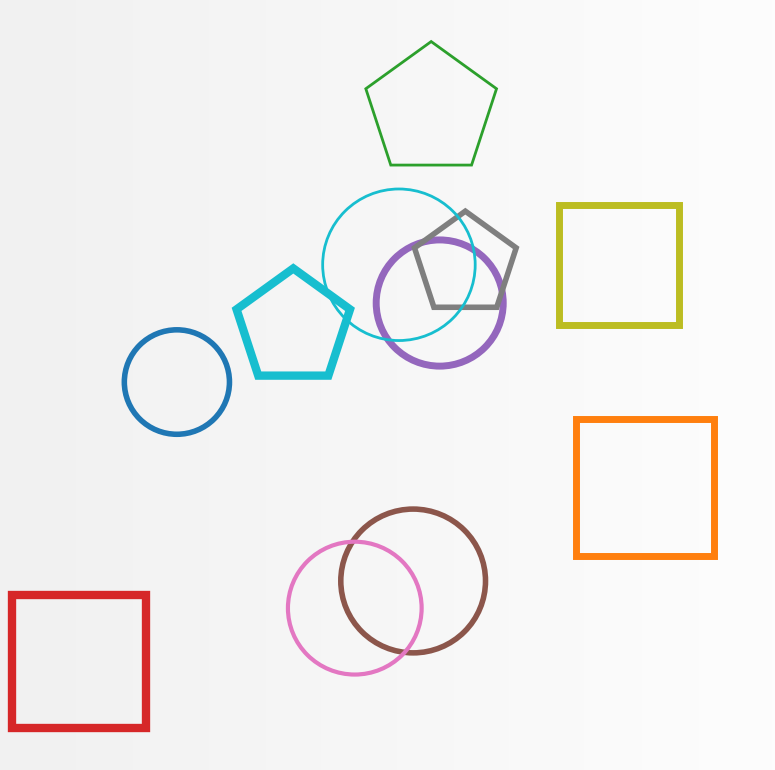[{"shape": "circle", "thickness": 2, "radius": 0.34, "center": [0.228, 0.504]}, {"shape": "square", "thickness": 2.5, "radius": 0.44, "center": [0.832, 0.366]}, {"shape": "pentagon", "thickness": 1, "radius": 0.44, "center": [0.556, 0.857]}, {"shape": "square", "thickness": 3, "radius": 0.43, "center": [0.102, 0.141]}, {"shape": "circle", "thickness": 2.5, "radius": 0.41, "center": [0.567, 0.606]}, {"shape": "circle", "thickness": 2, "radius": 0.47, "center": [0.533, 0.245]}, {"shape": "circle", "thickness": 1.5, "radius": 0.43, "center": [0.458, 0.21]}, {"shape": "pentagon", "thickness": 2, "radius": 0.34, "center": [0.6, 0.657]}, {"shape": "square", "thickness": 2.5, "radius": 0.39, "center": [0.799, 0.656]}, {"shape": "circle", "thickness": 1, "radius": 0.49, "center": [0.515, 0.656]}, {"shape": "pentagon", "thickness": 3, "radius": 0.38, "center": [0.378, 0.574]}]